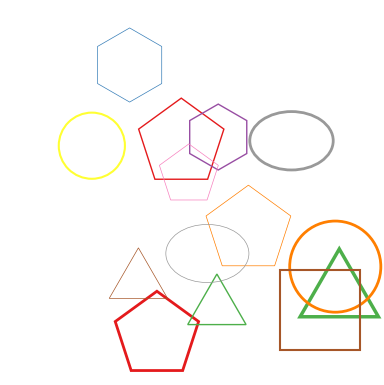[{"shape": "pentagon", "thickness": 2, "radius": 0.57, "center": [0.408, 0.13]}, {"shape": "pentagon", "thickness": 1, "radius": 0.58, "center": [0.471, 0.629]}, {"shape": "hexagon", "thickness": 0.5, "radius": 0.48, "center": [0.337, 0.831]}, {"shape": "triangle", "thickness": 2.5, "radius": 0.59, "center": [0.881, 0.236]}, {"shape": "triangle", "thickness": 1, "radius": 0.44, "center": [0.563, 0.201]}, {"shape": "hexagon", "thickness": 1, "radius": 0.43, "center": [0.567, 0.644]}, {"shape": "pentagon", "thickness": 0.5, "radius": 0.58, "center": [0.645, 0.403]}, {"shape": "circle", "thickness": 2, "radius": 0.59, "center": [0.871, 0.307]}, {"shape": "circle", "thickness": 1.5, "radius": 0.43, "center": [0.239, 0.622]}, {"shape": "square", "thickness": 1.5, "radius": 0.52, "center": [0.831, 0.194]}, {"shape": "triangle", "thickness": 0.5, "radius": 0.44, "center": [0.359, 0.269]}, {"shape": "pentagon", "thickness": 0.5, "radius": 0.4, "center": [0.491, 0.546]}, {"shape": "oval", "thickness": 0.5, "radius": 0.54, "center": [0.539, 0.342]}, {"shape": "oval", "thickness": 2, "radius": 0.54, "center": [0.757, 0.634]}]